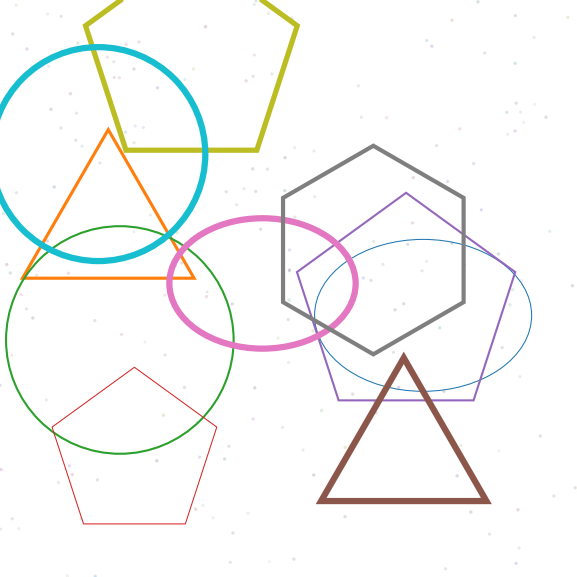[{"shape": "oval", "thickness": 0.5, "radius": 0.94, "center": [0.733, 0.453]}, {"shape": "triangle", "thickness": 1.5, "radius": 0.86, "center": [0.187, 0.603]}, {"shape": "circle", "thickness": 1, "radius": 0.99, "center": [0.207, 0.41]}, {"shape": "pentagon", "thickness": 0.5, "radius": 0.75, "center": [0.233, 0.213]}, {"shape": "pentagon", "thickness": 1, "radius": 0.99, "center": [0.703, 0.467]}, {"shape": "triangle", "thickness": 3, "radius": 0.83, "center": [0.699, 0.214]}, {"shape": "oval", "thickness": 3, "radius": 0.81, "center": [0.455, 0.508]}, {"shape": "hexagon", "thickness": 2, "radius": 0.9, "center": [0.646, 0.566]}, {"shape": "pentagon", "thickness": 2.5, "radius": 0.96, "center": [0.331, 0.895]}, {"shape": "circle", "thickness": 3, "radius": 0.93, "center": [0.17, 0.732]}]